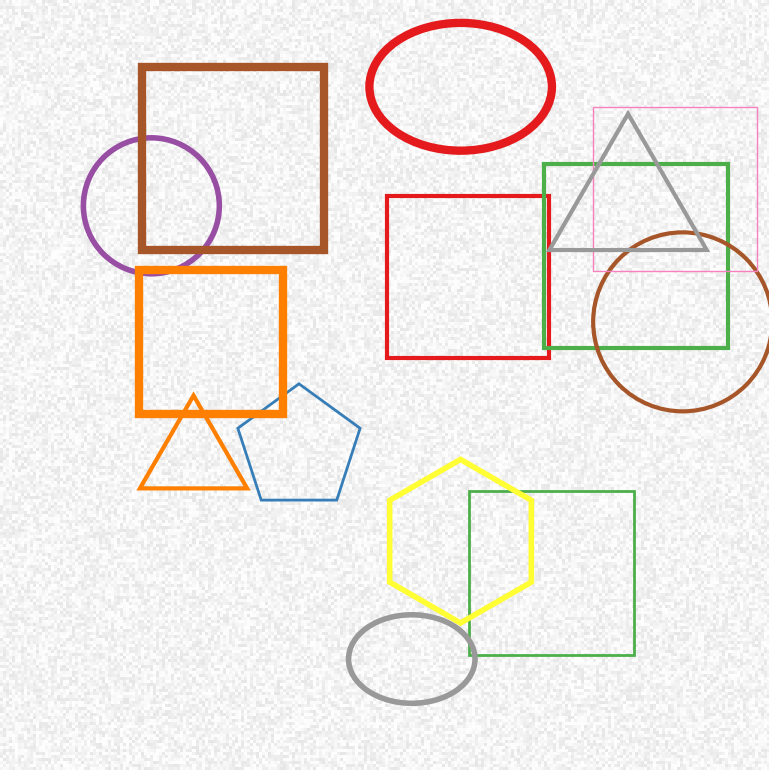[{"shape": "oval", "thickness": 3, "radius": 0.59, "center": [0.598, 0.887]}, {"shape": "square", "thickness": 1.5, "radius": 0.53, "center": [0.608, 0.64]}, {"shape": "pentagon", "thickness": 1, "radius": 0.42, "center": [0.388, 0.418]}, {"shape": "square", "thickness": 1.5, "radius": 0.6, "center": [0.826, 0.667]}, {"shape": "square", "thickness": 1, "radius": 0.53, "center": [0.716, 0.256]}, {"shape": "circle", "thickness": 2, "radius": 0.44, "center": [0.197, 0.733]}, {"shape": "triangle", "thickness": 1.5, "radius": 0.4, "center": [0.251, 0.406]}, {"shape": "square", "thickness": 3, "radius": 0.47, "center": [0.274, 0.555]}, {"shape": "hexagon", "thickness": 2, "radius": 0.53, "center": [0.598, 0.297]}, {"shape": "circle", "thickness": 1.5, "radius": 0.58, "center": [0.887, 0.582]}, {"shape": "square", "thickness": 3, "radius": 0.59, "center": [0.303, 0.794]}, {"shape": "square", "thickness": 0.5, "radius": 0.53, "center": [0.877, 0.754]}, {"shape": "triangle", "thickness": 1.5, "radius": 0.59, "center": [0.816, 0.734]}, {"shape": "oval", "thickness": 2, "radius": 0.41, "center": [0.535, 0.144]}]